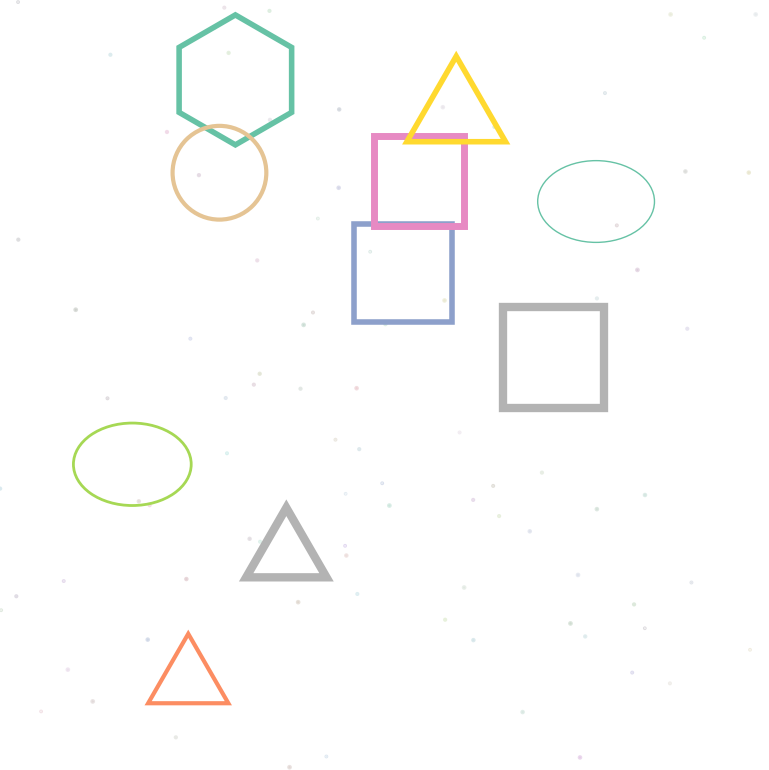[{"shape": "oval", "thickness": 0.5, "radius": 0.38, "center": [0.774, 0.738]}, {"shape": "hexagon", "thickness": 2, "radius": 0.42, "center": [0.306, 0.896]}, {"shape": "triangle", "thickness": 1.5, "radius": 0.3, "center": [0.244, 0.117]}, {"shape": "square", "thickness": 2, "radius": 0.32, "center": [0.524, 0.646]}, {"shape": "square", "thickness": 2.5, "radius": 0.29, "center": [0.544, 0.765]}, {"shape": "oval", "thickness": 1, "radius": 0.38, "center": [0.172, 0.397]}, {"shape": "triangle", "thickness": 2, "radius": 0.37, "center": [0.592, 0.853]}, {"shape": "circle", "thickness": 1.5, "radius": 0.3, "center": [0.285, 0.776]}, {"shape": "triangle", "thickness": 3, "radius": 0.3, "center": [0.372, 0.28]}, {"shape": "square", "thickness": 3, "radius": 0.33, "center": [0.719, 0.535]}]